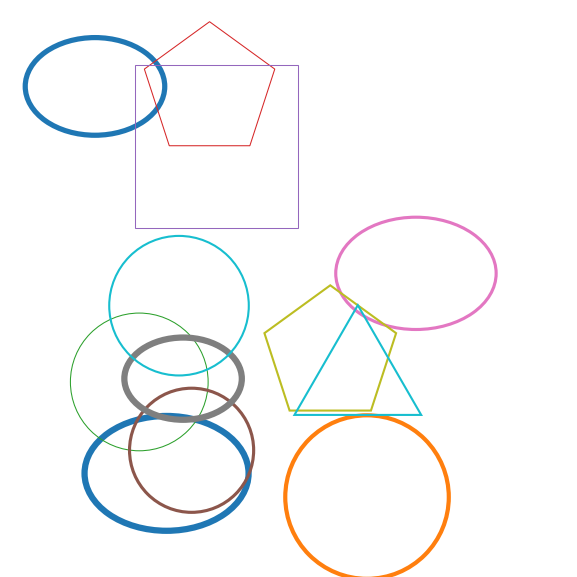[{"shape": "oval", "thickness": 2.5, "radius": 0.6, "center": [0.164, 0.849]}, {"shape": "oval", "thickness": 3, "radius": 0.71, "center": [0.288, 0.179]}, {"shape": "circle", "thickness": 2, "radius": 0.71, "center": [0.636, 0.138]}, {"shape": "circle", "thickness": 0.5, "radius": 0.6, "center": [0.241, 0.338]}, {"shape": "pentagon", "thickness": 0.5, "radius": 0.59, "center": [0.363, 0.843]}, {"shape": "square", "thickness": 0.5, "radius": 0.7, "center": [0.375, 0.746]}, {"shape": "circle", "thickness": 1.5, "radius": 0.54, "center": [0.332, 0.219]}, {"shape": "oval", "thickness": 1.5, "radius": 0.69, "center": [0.72, 0.526]}, {"shape": "oval", "thickness": 3, "radius": 0.51, "center": [0.317, 0.343]}, {"shape": "pentagon", "thickness": 1, "radius": 0.6, "center": [0.572, 0.385]}, {"shape": "circle", "thickness": 1, "radius": 0.6, "center": [0.31, 0.47]}, {"shape": "triangle", "thickness": 1, "radius": 0.63, "center": [0.62, 0.344]}]